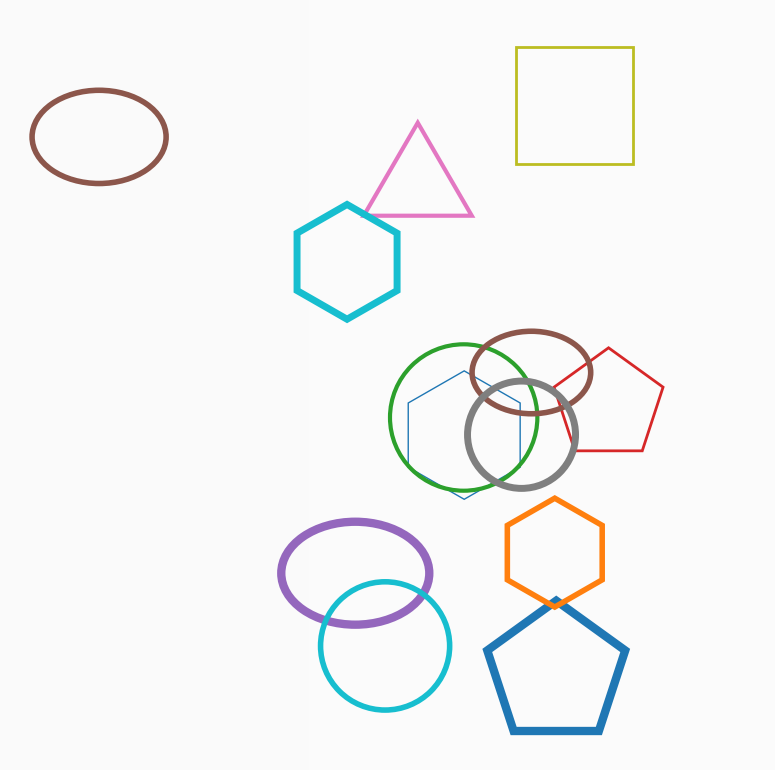[{"shape": "hexagon", "thickness": 0.5, "radius": 0.42, "center": [0.599, 0.435]}, {"shape": "pentagon", "thickness": 3, "radius": 0.47, "center": [0.718, 0.126]}, {"shape": "hexagon", "thickness": 2, "radius": 0.35, "center": [0.716, 0.282]}, {"shape": "circle", "thickness": 1.5, "radius": 0.48, "center": [0.598, 0.458]}, {"shape": "pentagon", "thickness": 1, "radius": 0.37, "center": [0.785, 0.474]}, {"shape": "oval", "thickness": 3, "radius": 0.48, "center": [0.458, 0.256]}, {"shape": "oval", "thickness": 2, "radius": 0.43, "center": [0.128, 0.822]}, {"shape": "oval", "thickness": 2, "radius": 0.38, "center": [0.686, 0.516]}, {"shape": "triangle", "thickness": 1.5, "radius": 0.4, "center": [0.539, 0.76]}, {"shape": "circle", "thickness": 2.5, "radius": 0.35, "center": [0.673, 0.435]}, {"shape": "square", "thickness": 1, "radius": 0.38, "center": [0.741, 0.863]}, {"shape": "hexagon", "thickness": 2.5, "radius": 0.37, "center": [0.448, 0.66]}, {"shape": "circle", "thickness": 2, "radius": 0.42, "center": [0.497, 0.161]}]